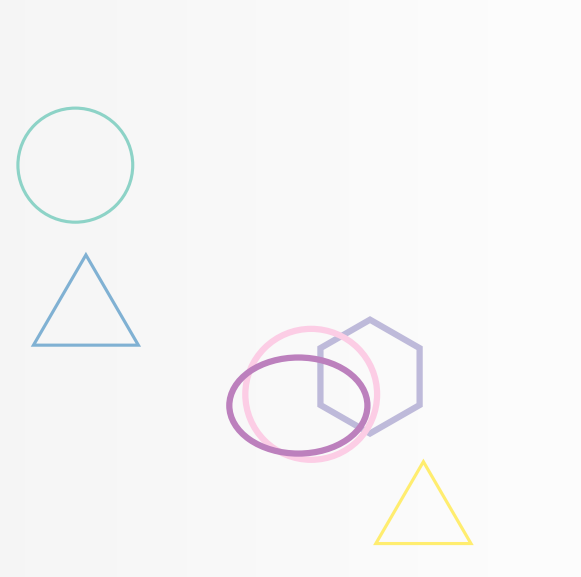[{"shape": "circle", "thickness": 1.5, "radius": 0.49, "center": [0.13, 0.713]}, {"shape": "hexagon", "thickness": 3, "radius": 0.49, "center": [0.637, 0.347]}, {"shape": "triangle", "thickness": 1.5, "radius": 0.52, "center": [0.148, 0.454]}, {"shape": "circle", "thickness": 3, "radius": 0.57, "center": [0.535, 0.316]}, {"shape": "oval", "thickness": 3, "radius": 0.59, "center": [0.513, 0.297]}, {"shape": "triangle", "thickness": 1.5, "radius": 0.47, "center": [0.728, 0.105]}]